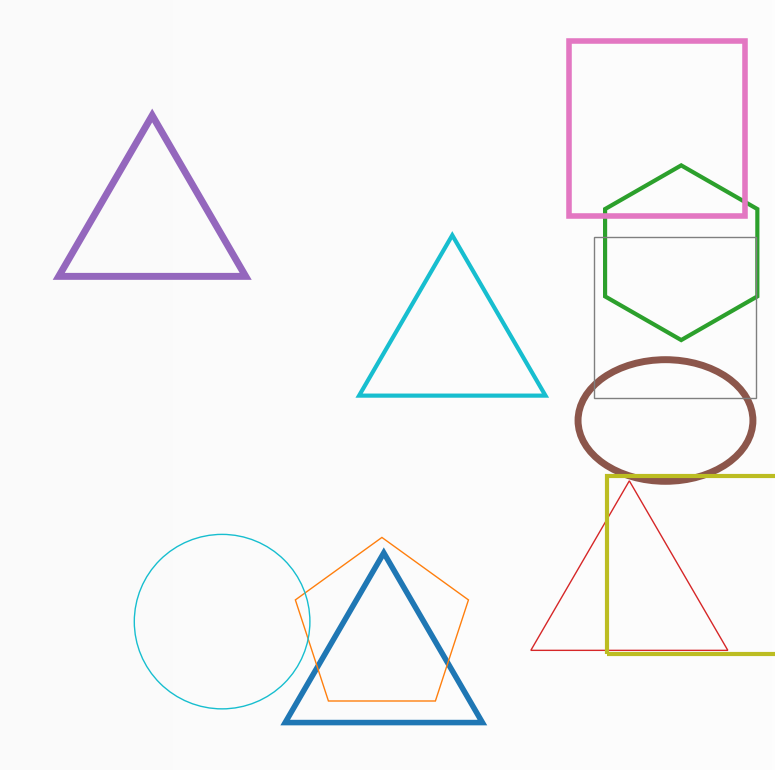[{"shape": "triangle", "thickness": 2, "radius": 0.73, "center": [0.495, 0.135]}, {"shape": "pentagon", "thickness": 0.5, "radius": 0.59, "center": [0.493, 0.185]}, {"shape": "hexagon", "thickness": 1.5, "radius": 0.57, "center": [0.879, 0.672]}, {"shape": "triangle", "thickness": 0.5, "radius": 0.73, "center": [0.812, 0.229]}, {"shape": "triangle", "thickness": 2.5, "radius": 0.7, "center": [0.196, 0.711]}, {"shape": "oval", "thickness": 2.5, "radius": 0.56, "center": [0.859, 0.454]}, {"shape": "square", "thickness": 2, "radius": 0.57, "center": [0.848, 0.833]}, {"shape": "square", "thickness": 0.5, "radius": 0.52, "center": [0.871, 0.588]}, {"shape": "square", "thickness": 1.5, "radius": 0.58, "center": [0.898, 0.266]}, {"shape": "triangle", "thickness": 1.5, "radius": 0.69, "center": [0.584, 0.556]}, {"shape": "circle", "thickness": 0.5, "radius": 0.57, "center": [0.287, 0.193]}]